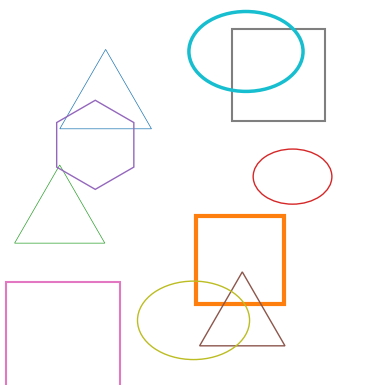[{"shape": "triangle", "thickness": 0.5, "radius": 0.69, "center": [0.274, 0.734]}, {"shape": "square", "thickness": 3, "radius": 0.57, "center": [0.624, 0.324]}, {"shape": "triangle", "thickness": 0.5, "radius": 0.68, "center": [0.155, 0.436]}, {"shape": "oval", "thickness": 1, "radius": 0.51, "center": [0.76, 0.541]}, {"shape": "hexagon", "thickness": 1, "radius": 0.58, "center": [0.247, 0.624]}, {"shape": "triangle", "thickness": 1, "radius": 0.64, "center": [0.629, 0.166]}, {"shape": "square", "thickness": 1.5, "radius": 0.74, "center": [0.164, 0.121]}, {"shape": "square", "thickness": 1.5, "radius": 0.6, "center": [0.724, 0.805]}, {"shape": "oval", "thickness": 1, "radius": 0.73, "center": [0.503, 0.168]}, {"shape": "oval", "thickness": 2.5, "radius": 0.74, "center": [0.639, 0.866]}]